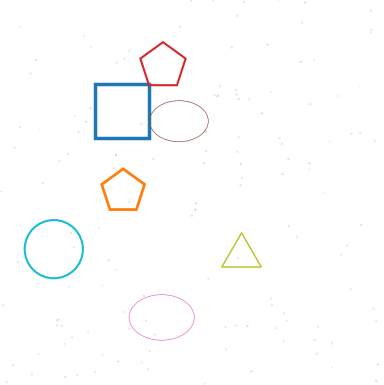[{"shape": "square", "thickness": 2.5, "radius": 0.35, "center": [0.317, 0.712]}, {"shape": "pentagon", "thickness": 2, "radius": 0.29, "center": [0.32, 0.503]}, {"shape": "pentagon", "thickness": 1.5, "radius": 0.31, "center": [0.423, 0.829]}, {"shape": "oval", "thickness": 0.5, "radius": 0.38, "center": [0.465, 0.685]}, {"shape": "oval", "thickness": 0.5, "radius": 0.42, "center": [0.42, 0.175]}, {"shape": "triangle", "thickness": 1, "radius": 0.3, "center": [0.627, 0.336]}, {"shape": "circle", "thickness": 1.5, "radius": 0.38, "center": [0.14, 0.353]}]